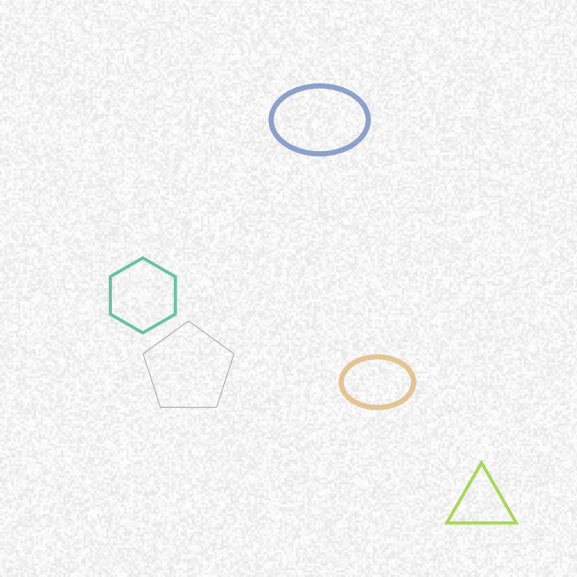[{"shape": "hexagon", "thickness": 1.5, "radius": 0.32, "center": [0.247, 0.488]}, {"shape": "oval", "thickness": 2.5, "radius": 0.42, "center": [0.554, 0.792]}, {"shape": "triangle", "thickness": 1.5, "radius": 0.35, "center": [0.834, 0.128]}, {"shape": "oval", "thickness": 2.5, "radius": 0.31, "center": [0.654, 0.337]}, {"shape": "pentagon", "thickness": 0.5, "radius": 0.41, "center": [0.326, 0.361]}]